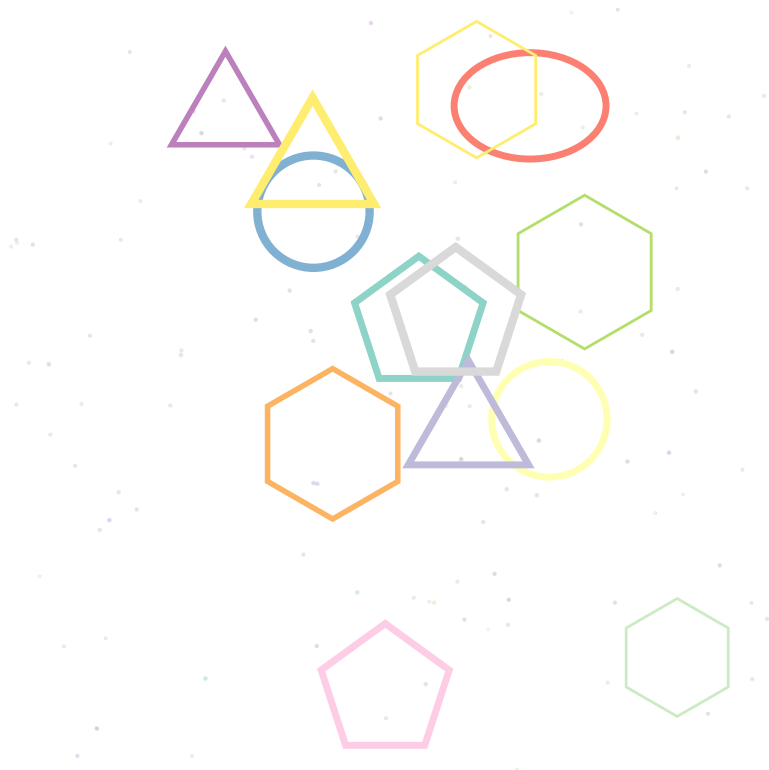[{"shape": "pentagon", "thickness": 2.5, "radius": 0.44, "center": [0.544, 0.58]}, {"shape": "circle", "thickness": 2.5, "radius": 0.38, "center": [0.713, 0.455]}, {"shape": "triangle", "thickness": 2.5, "radius": 0.45, "center": [0.608, 0.441]}, {"shape": "oval", "thickness": 2.5, "radius": 0.49, "center": [0.688, 0.863]}, {"shape": "circle", "thickness": 3, "radius": 0.36, "center": [0.407, 0.725]}, {"shape": "hexagon", "thickness": 2, "radius": 0.49, "center": [0.432, 0.424]}, {"shape": "hexagon", "thickness": 1, "radius": 0.5, "center": [0.759, 0.647]}, {"shape": "pentagon", "thickness": 2.5, "radius": 0.44, "center": [0.5, 0.103]}, {"shape": "pentagon", "thickness": 3, "radius": 0.45, "center": [0.592, 0.59]}, {"shape": "triangle", "thickness": 2, "radius": 0.4, "center": [0.293, 0.852]}, {"shape": "hexagon", "thickness": 1, "radius": 0.38, "center": [0.879, 0.146]}, {"shape": "triangle", "thickness": 3, "radius": 0.46, "center": [0.406, 0.781]}, {"shape": "hexagon", "thickness": 1, "radius": 0.44, "center": [0.619, 0.884]}]